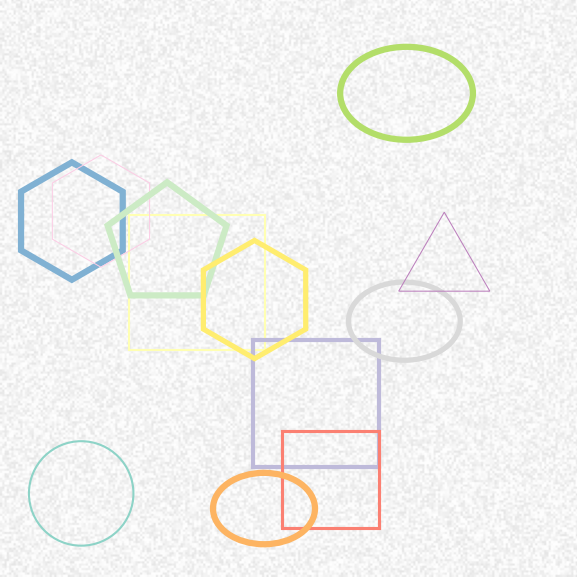[{"shape": "circle", "thickness": 1, "radius": 0.45, "center": [0.141, 0.145]}, {"shape": "square", "thickness": 1, "radius": 0.59, "center": [0.341, 0.51]}, {"shape": "square", "thickness": 2, "radius": 0.55, "center": [0.547, 0.301]}, {"shape": "square", "thickness": 1.5, "radius": 0.42, "center": [0.572, 0.169]}, {"shape": "hexagon", "thickness": 3, "radius": 0.51, "center": [0.124, 0.616]}, {"shape": "oval", "thickness": 3, "radius": 0.44, "center": [0.457, 0.119]}, {"shape": "oval", "thickness": 3, "radius": 0.57, "center": [0.704, 0.838]}, {"shape": "hexagon", "thickness": 0.5, "radius": 0.49, "center": [0.175, 0.634]}, {"shape": "oval", "thickness": 2.5, "radius": 0.48, "center": [0.7, 0.443]}, {"shape": "triangle", "thickness": 0.5, "radius": 0.46, "center": [0.769, 0.54]}, {"shape": "pentagon", "thickness": 3, "radius": 0.54, "center": [0.289, 0.575]}, {"shape": "hexagon", "thickness": 2.5, "radius": 0.51, "center": [0.441, 0.481]}]